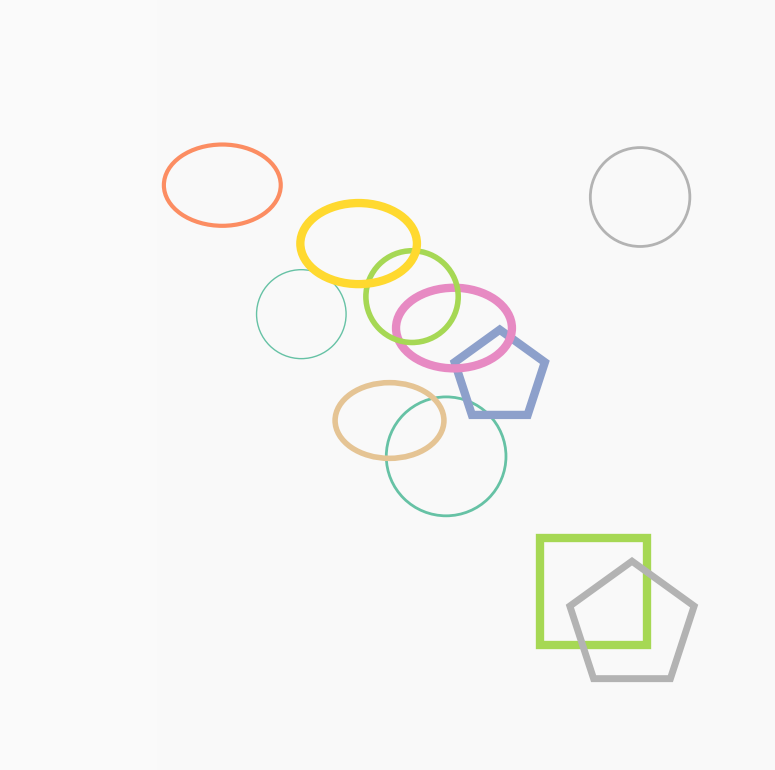[{"shape": "circle", "thickness": 0.5, "radius": 0.29, "center": [0.389, 0.592]}, {"shape": "circle", "thickness": 1, "radius": 0.39, "center": [0.576, 0.407]}, {"shape": "oval", "thickness": 1.5, "radius": 0.38, "center": [0.287, 0.76]}, {"shape": "pentagon", "thickness": 3, "radius": 0.31, "center": [0.645, 0.511]}, {"shape": "oval", "thickness": 3, "radius": 0.37, "center": [0.586, 0.574]}, {"shape": "square", "thickness": 3, "radius": 0.35, "center": [0.766, 0.232]}, {"shape": "circle", "thickness": 2, "radius": 0.3, "center": [0.532, 0.615]}, {"shape": "oval", "thickness": 3, "radius": 0.38, "center": [0.463, 0.684]}, {"shape": "oval", "thickness": 2, "radius": 0.35, "center": [0.503, 0.454]}, {"shape": "circle", "thickness": 1, "radius": 0.32, "center": [0.826, 0.744]}, {"shape": "pentagon", "thickness": 2.5, "radius": 0.42, "center": [0.815, 0.187]}]